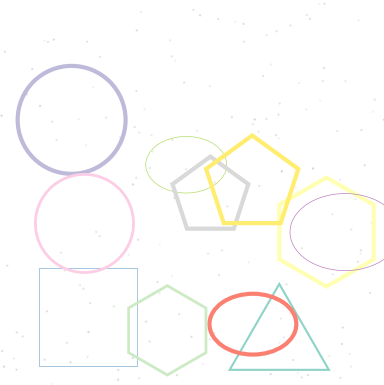[{"shape": "triangle", "thickness": 1.5, "radius": 0.74, "center": [0.725, 0.114]}, {"shape": "hexagon", "thickness": 3, "radius": 0.71, "center": [0.848, 0.397]}, {"shape": "circle", "thickness": 3, "radius": 0.7, "center": [0.186, 0.689]}, {"shape": "oval", "thickness": 3, "radius": 0.56, "center": [0.657, 0.158]}, {"shape": "square", "thickness": 0.5, "radius": 0.64, "center": [0.229, 0.177]}, {"shape": "oval", "thickness": 0.5, "radius": 0.53, "center": [0.484, 0.572]}, {"shape": "circle", "thickness": 2, "radius": 0.64, "center": [0.219, 0.42]}, {"shape": "pentagon", "thickness": 3, "radius": 0.52, "center": [0.546, 0.49]}, {"shape": "oval", "thickness": 0.5, "radius": 0.71, "center": [0.896, 0.397]}, {"shape": "hexagon", "thickness": 2, "radius": 0.58, "center": [0.435, 0.142]}, {"shape": "pentagon", "thickness": 3, "radius": 0.63, "center": [0.655, 0.522]}]